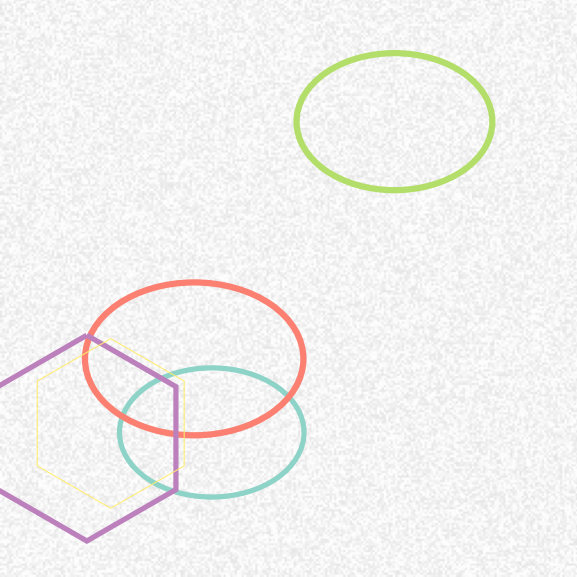[{"shape": "oval", "thickness": 2.5, "radius": 0.8, "center": [0.367, 0.25]}, {"shape": "oval", "thickness": 3, "radius": 0.95, "center": [0.336, 0.378]}, {"shape": "oval", "thickness": 3, "radius": 0.85, "center": [0.683, 0.788]}, {"shape": "hexagon", "thickness": 2.5, "radius": 0.89, "center": [0.15, 0.24]}, {"shape": "hexagon", "thickness": 0.5, "radius": 0.73, "center": [0.192, 0.266]}]